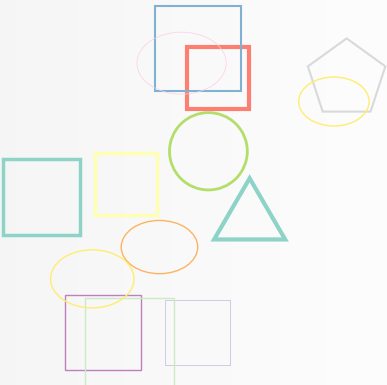[{"shape": "triangle", "thickness": 3, "radius": 0.53, "center": [0.644, 0.431]}, {"shape": "square", "thickness": 2.5, "radius": 0.5, "center": [0.106, 0.488]}, {"shape": "square", "thickness": 2.5, "radius": 0.4, "center": [0.325, 0.522]}, {"shape": "square", "thickness": 0.5, "radius": 0.42, "center": [0.51, 0.136]}, {"shape": "square", "thickness": 3, "radius": 0.4, "center": [0.563, 0.797]}, {"shape": "square", "thickness": 1.5, "radius": 0.55, "center": [0.511, 0.874]}, {"shape": "oval", "thickness": 1, "radius": 0.49, "center": [0.412, 0.358]}, {"shape": "circle", "thickness": 2, "radius": 0.5, "center": [0.538, 0.607]}, {"shape": "oval", "thickness": 0.5, "radius": 0.58, "center": [0.469, 0.836]}, {"shape": "pentagon", "thickness": 1.5, "radius": 0.53, "center": [0.895, 0.795]}, {"shape": "square", "thickness": 1, "radius": 0.49, "center": [0.266, 0.137]}, {"shape": "square", "thickness": 1, "radius": 0.57, "center": [0.333, 0.112]}, {"shape": "oval", "thickness": 1, "radius": 0.54, "center": [0.238, 0.276]}, {"shape": "oval", "thickness": 1, "radius": 0.45, "center": [0.862, 0.736]}]